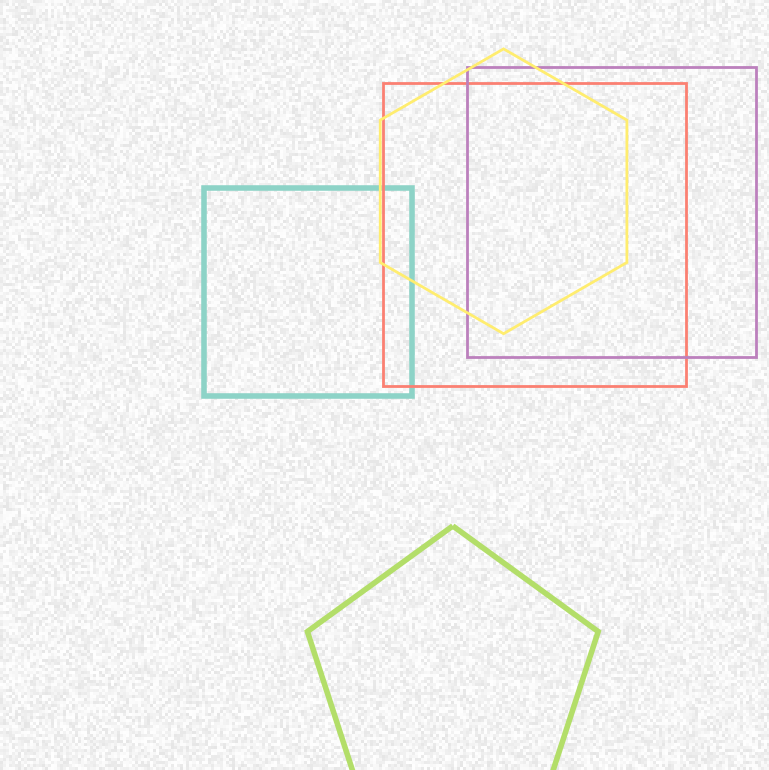[{"shape": "square", "thickness": 2, "radius": 0.68, "center": [0.4, 0.621]}, {"shape": "square", "thickness": 1, "radius": 0.98, "center": [0.695, 0.695]}, {"shape": "pentagon", "thickness": 2, "radius": 0.99, "center": [0.588, 0.118]}, {"shape": "square", "thickness": 1, "radius": 0.94, "center": [0.794, 0.725]}, {"shape": "hexagon", "thickness": 1, "radius": 0.92, "center": [0.654, 0.752]}]